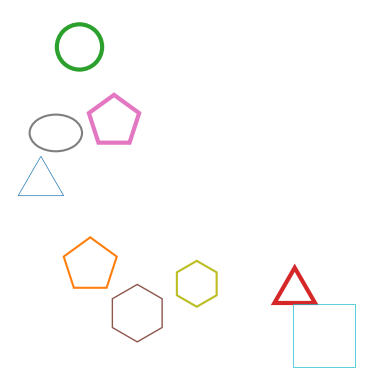[{"shape": "triangle", "thickness": 0.5, "radius": 0.34, "center": [0.106, 0.526]}, {"shape": "pentagon", "thickness": 1.5, "radius": 0.36, "center": [0.234, 0.311]}, {"shape": "circle", "thickness": 3, "radius": 0.29, "center": [0.206, 0.878]}, {"shape": "triangle", "thickness": 3, "radius": 0.31, "center": [0.766, 0.244]}, {"shape": "hexagon", "thickness": 1, "radius": 0.37, "center": [0.356, 0.187]}, {"shape": "pentagon", "thickness": 3, "radius": 0.34, "center": [0.296, 0.685]}, {"shape": "oval", "thickness": 1.5, "radius": 0.34, "center": [0.145, 0.655]}, {"shape": "hexagon", "thickness": 1.5, "radius": 0.3, "center": [0.511, 0.263]}, {"shape": "square", "thickness": 0.5, "radius": 0.4, "center": [0.842, 0.129]}]